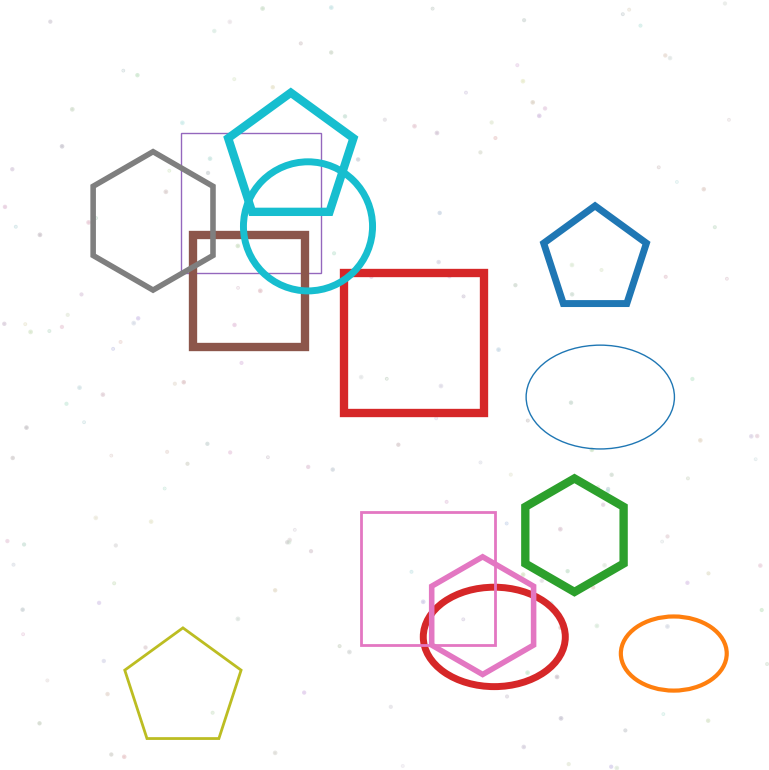[{"shape": "pentagon", "thickness": 2.5, "radius": 0.35, "center": [0.773, 0.663]}, {"shape": "oval", "thickness": 0.5, "radius": 0.48, "center": [0.78, 0.484]}, {"shape": "oval", "thickness": 1.5, "radius": 0.34, "center": [0.875, 0.151]}, {"shape": "hexagon", "thickness": 3, "radius": 0.37, "center": [0.746, 0.305]}, {"shape": "oval", "thickness": 2.5, "radius": 0.46, "center": [0.642, 0.173]}, {"shape": "square", "thickness": 3, "radius": 0.45, "center": [0.537, 0.555]}, {"shape": "square", "thickness": 0.5, "radius": 0.45, "center": [0.327, 0.736]}, {"shape": "square", "thickness": 3, "radius": 0.36, "center": [0.324, 0.622]}, {"shape": "hexagon", "thickness": 2, "radius": 0.38, "center": [0.627, 0.2]}, {"shape": "square", "thickness": 1, "radius": 0.43, "center": [0.556, 0.248]}, {"shape": "hexagon", "thickness": 2, "radius": 0.45, "center": [0.199, 0.713]}, {"shape": "pentagon", "thickness": 1, "radius": 0.4, "center": [0.238, 0.105]}, {"shape": "pentagon", "thickness": 3, "radius": 0.43, "center": [0.378, 0.794]}, {"shape": "circle", "thickness": 2.5, "radius": 0.42, "center": [0.4, 0.706]}]